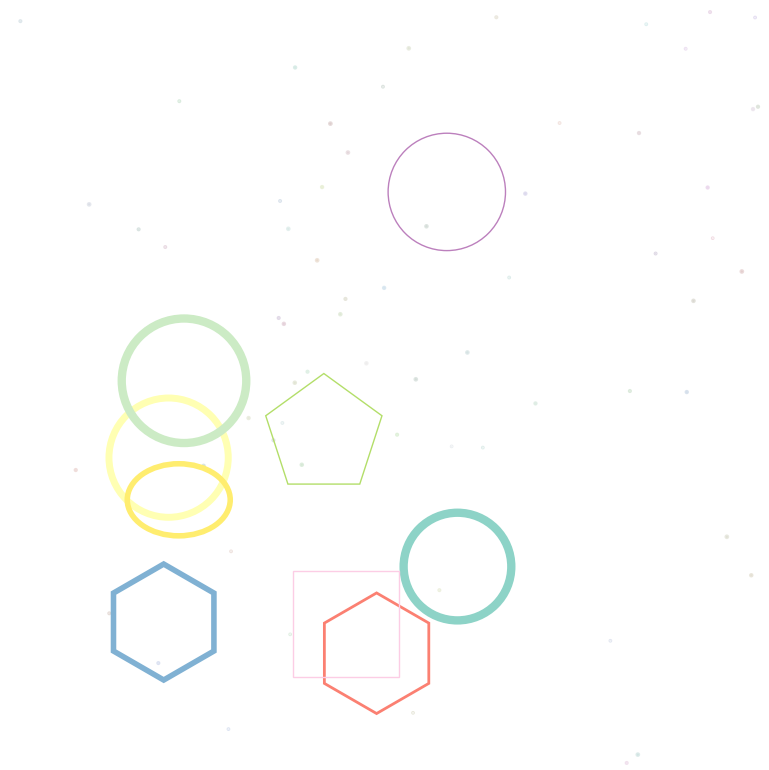[{"shape": "circle", "thickness": 3, "radius": 0.35, "center": [0.594, 0.264]}, {"shape": "circle", "thickness": 2.5, "radius": 0.39, "center": [0.219, 0.406]}, {"shape": "hexagon", "thickness": 1, "radius": 0.39, "center": [0.489, 0.152]}, {"shape": "hexagon", "thickness": 2, "radius": 0.38, "center": [0.213, 0.192]}, {"shape": "pentagon", "thickness": 0.5, "radius": 0.4, "center": [0.421, 0.436]}, {"shape": "square", "thickness": 0.5, "radius": 0.34, "center": [0.45, 0.189]}, {"shape": "circle", "thickness": 0.5, "radius": 0.38, "center": [0.58, 0.751]}, {"shape": "circle", "thickness": 3, "radius": 0.4, "center": [0.239, 0.505]}, {"shape": "oval", "thickness": 2, "radius": 0.33, "center": [0.232, 0.351]}]